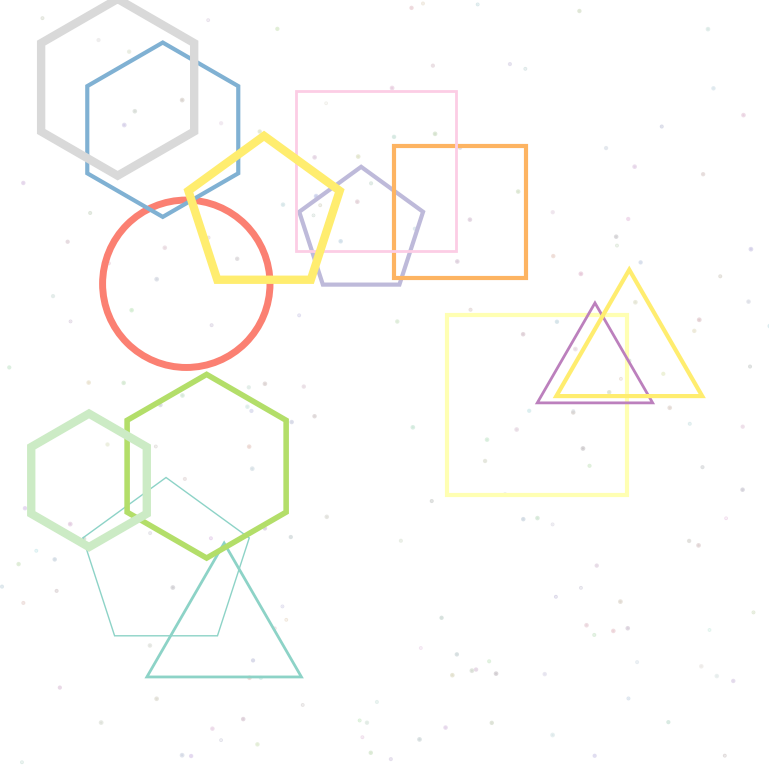[{"shape": "pentagon", "thickness": 0.5, "radius": 0.57, "center": [0.216, 0.266]}, {"shape": "triangle", "thickness": 1, "radius": 0.58, "center": [0.291, 0.179]}, {"shape": "square", "thickness": 1.5, "radius": 0.58, "center": [0.697, 0.475]}, {"shape": "pentagon", "thickness": 1.5, "radius": 0.42, "center": [0.469, 0.699]}, {"shape": "circle", "thickness": 2.5, "radius": 0.54, "center": [0.242, 0.631]}, {"shape": "hexagon", "thickness": 1.5, "radius": 0.57, "center": [0.211, 0.832]}, {"shape": "square", "thickness": 1.5, "radius": 0.43, "center": [0.597, 0.725]}, {"shape": "hexagon", "thickness": 2, "radius": 0.6, "center": [0.268, 0.395]}, {"shape": "square", "thickness": 1, "radius": 0.52, "center": [0.489, 0.778]}, {"shape": "hexagon", "thickness": 3, "radius": 0.57, "center": [0.153, 0.887]}, {"shape": "triangle", "thickness": 1, "radius": 0.43, "center": [0.773, 0.52]}, {"shape": "hexagon", "thickness": 3, "radius": 0.43, "center": [0.116, 0.376]}, {"shape": "pentagon", "thickness": 3, "radius": 0.52, "center": [0.343, 0.72]}, {"shape": "triangle", "thickness": 1.5, "radius": 0.55, "center": [0.817, 0.54]}]